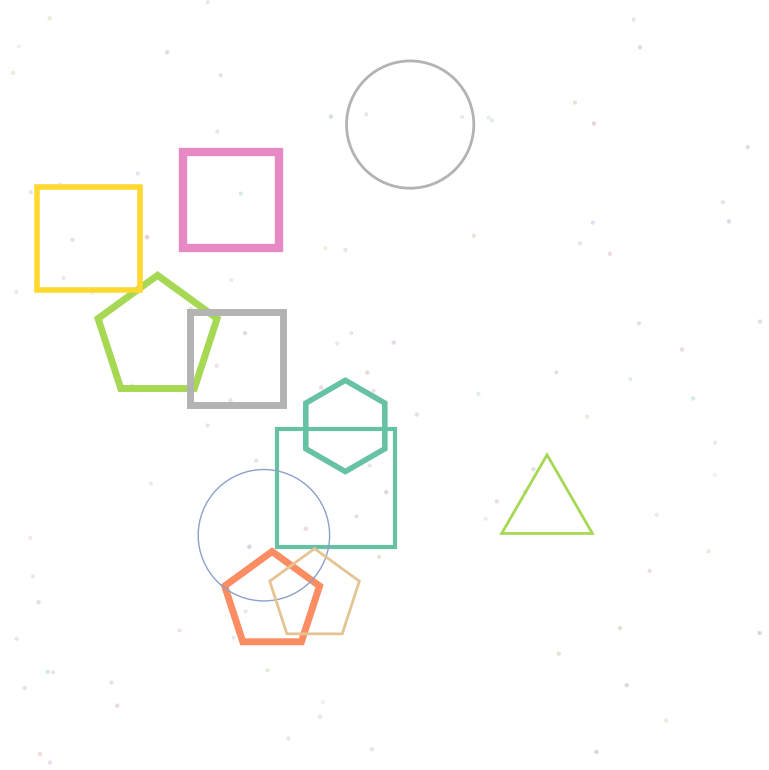[{"shape": "square", "thickness": 1.5, "radius": 0.38, "center": [0.437, 0.366]}, {"shape": "hexagon", "thickness": 2, "radius": 0.3, "center": [0.448, 0.447]}, {"shape": "pentagon", "thickness": 2.5, "radius": 0.32, "center": [0.353, 0.219]}, {"shape": "circle", "thickness": 0.5, "radius": 0.43, "center": [0.343, 0.305]}, {"shape": "square", "thickness": 3, "radius": 0.31, "center": [0.3, 0.74]}, {"shape": "triangle", "thickness": 1, "radius": 0.34, "center": [0.71, 0.341]}, {"shape": "pentagon", "thickness": 2.5, "radius": 0.41, "center": [0.205, 0.561]}, {"shape": "square", "thickness": 2, "radius": 0.33, "center": [0.115, 0.69]}, {"shape": "pentagon", "thickness": 1, "radius": 0.31, "center": [0.408, 0.226]}, {"shape": "square", "thickness": 2.5, "radius": 0.3, "center": [0.307, 0.535]}, {"shape": "circle", "thickness": 1, "radius": 0.41, "center": [0.533, 0.838]}]